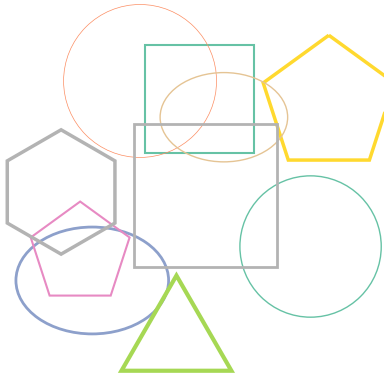[{"shape": "circle", "thickness": 1, "radius": 0.92, "center": [0.807, 0.36]}, {"shape": "square", "thickness": 1.5, "radius": 0.7, "center": [0.518, 0.743]}, {"shape": "circle", "thickness": 0.5, "radius": 0.99, "center": [0.364, 0.79]}, {"shape": "oval", "thickness": 2, "radius": 0.99, "center": [0.24, 0.271]}, {"shape": "pentagon", "thickness": 1.5, "radius": 0.68, "center": [0.208, 0.341]}, {"shape": "triangle", "thickness": 3, "radius": 0.82, "center": [0.458, 0.119]}, {"shape": "pentagon", "thickness": 2.5, "radius": 0.9, "center": [0.854, 0.729]}, {"shape": "oval", "thickness": 1, "radius": 0.83, "center": [0.582, 0.696]}, {"shape": "hexagon", "thickness": 2.5, "radius": 0.81, "center": [0.159, 0.501]}, {"shape": "square", "thickness": 2, "radius": 0.93, "center": [0.533, 0.492]}]